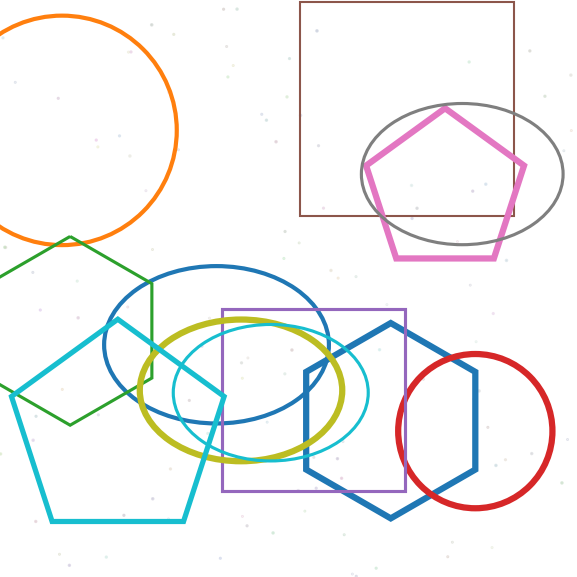[{"shape": "oval", "thickness": 2, "radius": 0.97, "center": [0.375, 0.402]}, {"shape": "hexagon", "thickness": 3, "radius": 0.85, "center": [0.677, 0.271]}, {"shape": "circle", "thickness": 2, "radius": 0.99, "center": [0.107, 0.773]}, {"shape": "hexagon", "thickness": 1.5, "radius": 0.82, "center": [0.121, 0.426]}, {"shape": "circle", "thickness": 3, "radius": 0.67, "center": [0.823, 0.253]}, {"shape": "square", "thickness": 1.5, "radius": 0.79, "center": [0.543, 0.306]}, {"shape": "square", "thickness": 1, "radius": 0.93, "center": [0.705, 0.811]}, {"shape": "pentagon", "thickness": 3, "radius": 0.72, "center": [0.771, 0.668]}, {"shape": "oval", "thickness": 1.5, "radius": 0.87, "center": [0.8, 0.698]}, {"shape": "oval", "thickness": 3, "radius": 0.88, "center": [0.417, 0.323]}, {"shape": "pentagon", "thickness": 2.5, "radius": 0.97, "center": [0.204, 0.253]}, {"shape": "oval", "thickness": 1.5, "radius": 0.84, "center": [0.469, 0.319]}]